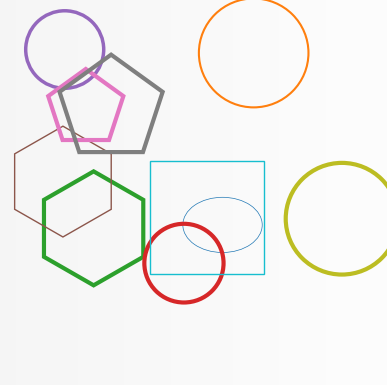[{"shape": "oval", "thickness": 0.5, "radius": 0.51, "center": [0.574, 0.416]}, {"shape": "circle", "thickness": 1.5, "radius": 0.71, "center": [0.655, 0.863]}, {"shape": "hexagon", "thickness": 3, "radius": 0.74, "center": [0.242, 0.407]}, {"shape": "circle", "thickness": 3, "radius": 0.51, "center": [0.475, 0.316]}, {"shape": "circle", "thickness": 2.5, "radius": 0.5, "center": [0.167, 0.871]}, {"shape": "hexagon", "thickness": 1, "radius": 0.72, "center": [0.162, 0.528]}, {"shape": "pentagon", "thickness": 3, "radius": 0.51, "center": [0.221, 0.719]}, {"shape": "pentagon", "thickness": 3, "radius": 0.7, "center": [0.287, 0.718]}, {"shape": "circle", "thickness": 3, "radius": 0.73, "center": [0.882, 0.432]}, {"shape": "square", "thickness": 1, "radius": 0.73, "center": [0.534, 0.436]}]